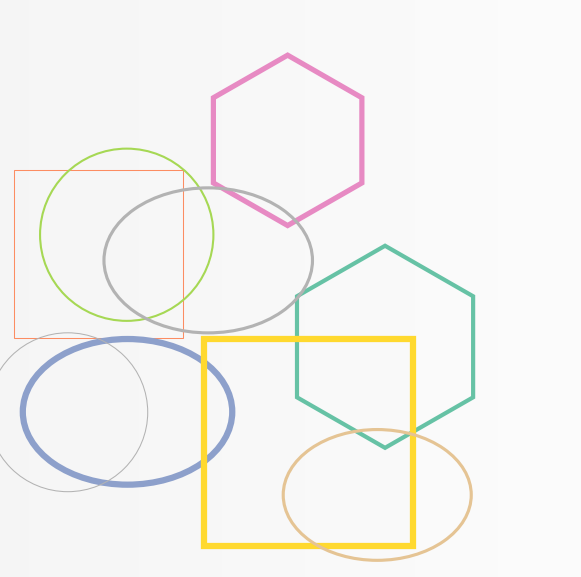[{"shape": "hexagon", "thickness": 2, "radius": 0.87, "center": [0.662, 0.399]}, {"shape": "square", "thickness": 0.5, "radius": 0.73, "center": [0.17, 0.559]}, {"shape": "oval", "thickness": 3, "radius": 0.9, "center": [0.219, 0.286]}, {"shape": "hexagon", "thickness": 2.5, "radius": 0.74, "center": [0.495, 0.756]}, {"shape": "circle", "thickness": 1, "radius": 0.75, "center": [0.218, 0.593]}, {"shape": "square", "thickness": 3, "radius": 0.9, "center": [0.531, 0.233]}, {"shape": "oval", "thickness": 1.5, "radius": 0.81, "center": [0.649, 0.142]}, {"shape": "oval", "thickness": 1.5, "radius": 0.9, "center": [0.358, 0.548]}, {"shape": "circle", "thickness": 0.5, "radius": 0.69, "center": [0.117, 0.285]}]